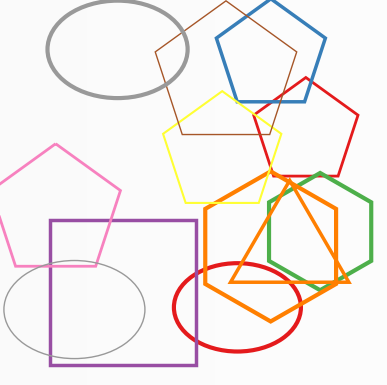[{"shape": "pentagon", "thickness": 2, "radius": 0.71, "center": [0.789, 0.657]}, {"shape": "oval", "thickness": 3, "radius": 0.82, "center": [0.613, 0.202]}, {"shape": "pentagon", "thickness": 2.5, "radius": 0.74, "center": [0.699, 0.855]}, {"shape": "hexagon", "thickness": 3, "radius": 0.76, "center": [0.826, 0.398]}, {"shape": "square", "thickness": 2.5, "radius": 0.94, "center": [0.317, 0.239]}, {"shape": "hexagon", "thickness": 3, "radius": 0.97, "center": [0.699, 0.36]}, {"shape": "triangle", "thickness": 2.5, "radius": 0.88, "center": [0.748, 0.355]}, {"shape": "pentagon", "thickness": 1.5, "radius": 0.8, "center": [0.573, 0.603]}, {"shape": "pentagon", "thickness": 1, "radius": 0.96, "center": [0.583, 0.806]}, {"shape": "pentagon", "thickness": 2, "radius": 0.88, "center": [0.144, 0.451]}, {"shape": "oval", "thickness": 3, "radius": 0.9, "center": [0.303, 0.872]}, {"shape": "oval", "thickness": 1, "radius": 0.91, "center": [0.192, 0.196]}]